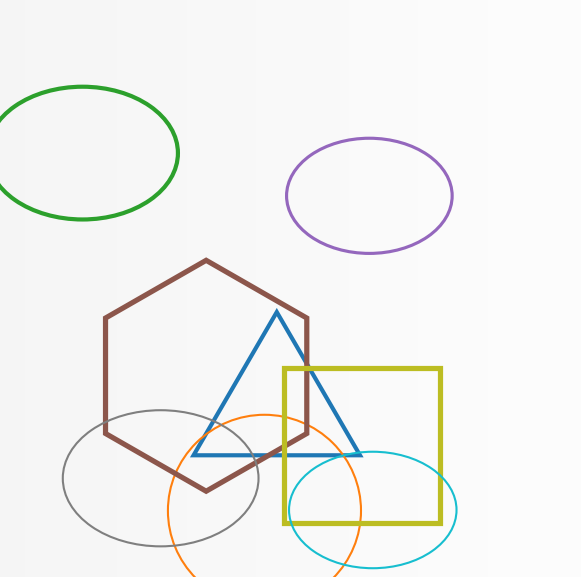[{"shape": "triangle", "thickness": 2, "radius": 0.83, "center": [0.476, 0.293]}, {"shape": "circle", "thickness": 1, "radius": 0.83, "center": [0.455, 0.115]}, {"shape": "oval", "thickness": 2, "radius": 0.82, "center": [0.142, 0.734]}, {"shape": "oval", "thickness": 1.5, "radius": 0.71, "center": [0.635, 0.66]}, {"shape": "hexagon", "thickness": 2.5, "radius": 1.0, "center": [0.355, 0.348]}, {"shape": "oval", "thickness": 1, "radius": 0.84, "center": [0.276, 0.171]}, {"shape": "square", "thickness": 2.5, "radius": 0.67, "center": [0.622, 0.227]}, {"shape": "oval", "thickness": 1, "radius": 0.72, "center": [0.641, 0.116]}]